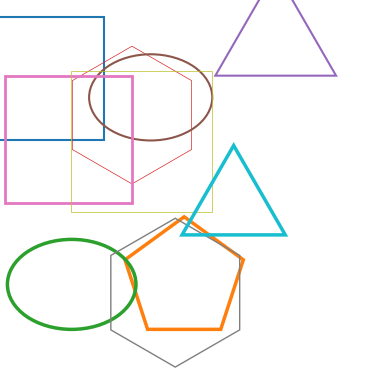[{"shape": "square", "thickness": 1.5, "radius": 0.8, "center": [0.11, 0.797]}, {"shape": "pentagon", "thickness": 2.5, "radius": 0.81, "center": [0.478, 0.275]}, {"shape": "oval", "thickness": 2.5, "radius": 0.83, "center": [0.186, 0.261]}, {"shape": "hexagon", "thickness": 0.5, "radius": 0.89, "center": [0.343, 0.701]}, {"shape": "triangle", "thickness": 1.5, "radius": 0.91, "center": [0.716, 0.894]}, {"shape": "oval", "thickness": 1.5, "radius": 0.8, "center": [0.391, 0.747]}, {"shape": "square", "thickness": 2, "radius": 0.82, "center": [0.177, 0.638]}, {"shape": "hexagon", "thickness": 1, "radius": 0.97, "center": [0.455, 0.24]}, {"shape": "square", "thickness": 0.5, "radius": 0.92, "center": [0.367, 0.632]}, {"shape": "triangle", "thickness": 2.5, "radius": 0.77, "center": [0.607, 0.467]}]